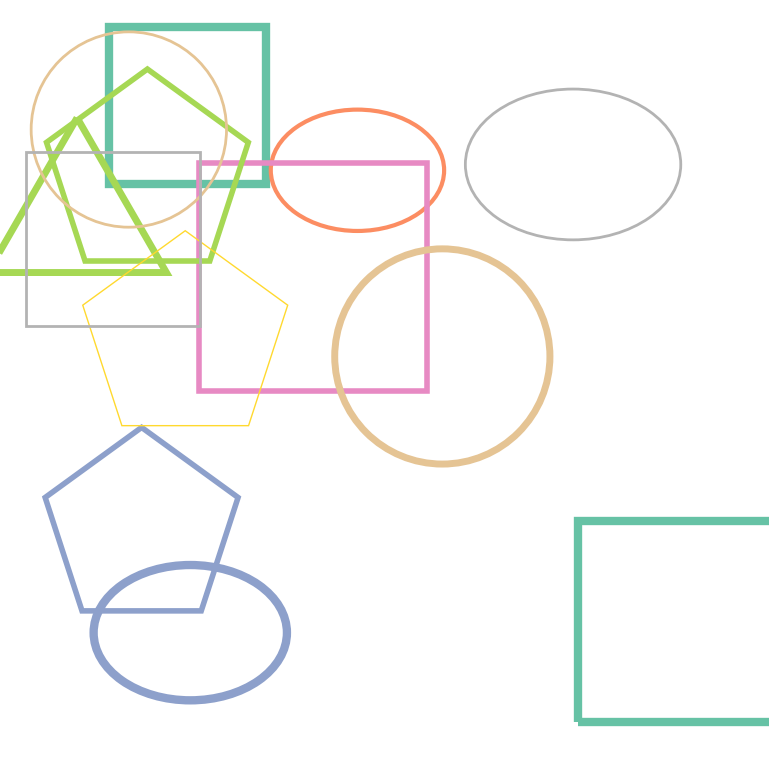[{"shape": "square", "thickness": 3, "radius": 0.66, "center": [0.882, 0.193]}, {"shape": "square", "thickness": 3, "radius": 0.51, "center": [0.244, 0.863]}, {"shape": "oval", "thickness": 1.5, "radius": 0.56, "center": [0.464, 0.779]}, {"shape": "oval", "thickness": 3, "radius": 0.63, "center": [0.247, 0.178]}, {"shape": "pentagon", "thickness": 2, "radius": 0.66, "center": [0.184, 0.313]}, {"shape": "square", "thickness": 2, "radius": 0.74, "center": [0.406, 0.64]}, {"shape": "triangle", "thickness": 2.5, "radius": 0.67, "center": [0.1, 0.713]}, {"shape": "pentagon", "thickness": 2, "radius": 0.69, "center": [0.191, 0.772]}, {"shape": "pentagon", "thickness": 0.5, "radius": 0.7, "center": [0.241, 0.56]}, {"shape": "circle", "thickness": 1, "radius": 0.63, "center": [0.167, 0.832]}, {"shape": "circle", "thickness": 2.5, "radius": 0.7, "center": [0.574, 0.537]}, {"shape": "oval", "thickness": 1, "radius": 0.7, "center": [0.744, 0.786]}, {"shape": "square", "thickness": 1, "radius": 0.57, "center": [0.147, 0.69]}]